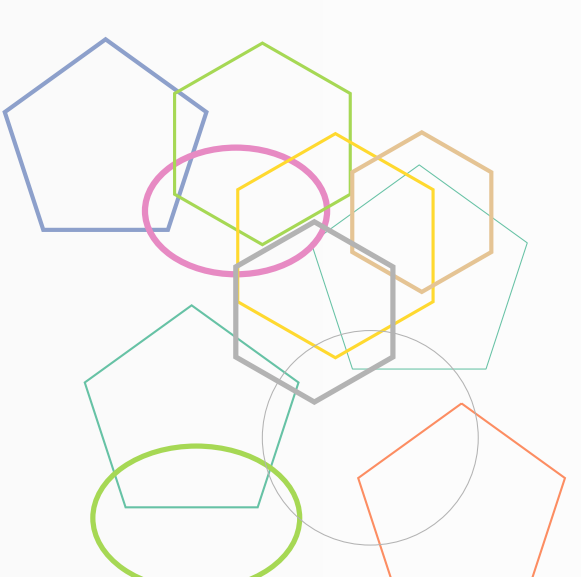[{"shape": "pentagon", "thickness": 1, "radius": 0.97, "center": [0.33, 0.277]}, {"shape": "pentagon", "thickness": 0.5, "radius": 0.98, "center": [0.721, 0.518]}, {"shape": "pentagon", "thickness": 1, "radius": 0.94, "center": [0.794, 0.114]}, {"shape": "pentagon", "thickness": 2, "radius": 0.91, "center": [0.182, 0.749]}, {"shape": "oval", "thickness": 3, "radius": 0.78, "center": [0.406, 0.634]}, {"shape": "oval", "thickness": 2.5, "radius": 0.89, "center": [0.338, 0.102]}, {"shape": "hexagon", "thickness": 1.5, "radius": 0.87, "center": [0.451, 0.75]}, {"shape": "hexagon", "thickness": 1.5, "radius": 0.97, "center": [0.577, 0.574]}, {"shape": "hexagon", "thickness": 2, "radius": 0.69, "center": [0.726, 0.632]}, {"shape": "circle", "thickness": 0.5, "radius": 0.93, "center": [0.637, 0.241]}, {"shape": "hexagon", "thickness": 2.5, "radius": 0.78, "center": [0.541, 0.459]}]